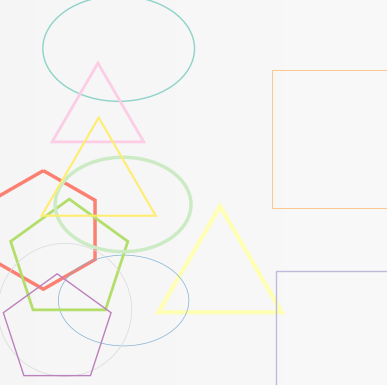[{"shape": "oval", "thickness": 1, "radius": 0.98, "center": [0.306, 0.874]}, {"shape": "triangle", "thickness": 3, "radius": 0.92, "center": [0.568, 0.281]}, {"shape": "square", "thickness": 1, "radius": 0.83, "center": [0.878, 0.128]}, {"shape": "hexagon", "thickness": 2.5, "radius": 0.77, "center": [0.112, 0.403]}, {"shape": "oval", "thickness": 0.5, "radius": 0.84, "center": [0.319, 0.219]}, {"shape": "square", "thickness": 0.5, "radius": 0.89, "center": [0.879, 0.638]}, {"shape": "pentagon", "thickness": 2, "radius": 0.79, "center": [0.179, 0.324]}, {"shape": "triangle", "thickness": 2, "radius": 0.68, "center": [0.253, 0.7]}, {"shape": "circle", "thickness": 0.5, "radius": 0.86, "center": [0.167, 0.195]}, {"shape": "pentagon", "thickness": 1, "radius": 0.73, "center": [0.148, 0.143]}, {"shape": "oval", "thickness": 2.5, "radius": 0.88, "center": [0.318, 0.469]}, {"shape": "triangle", "thickness": 1.5, "radius": 0.85, "center": [0.255, 0.525]}]